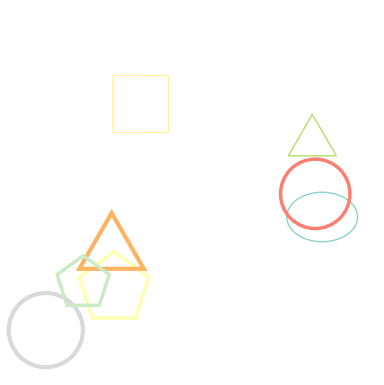[{"shape": "oval", "thickness": 1, "radius": 0.46, "center": [0.837, 0.436]}, {"shape": "pentagon", "thickness": 2.5, "radius": 0.48, "center": [0.296, 0.251]}, {"shape": "circle", "thickness": 2.5, "radius": 0.45, "center": [0.819, 0.497]}, {"shape": "triangle", "thickness": 3, "radius": 0.48, "center": [0.29, 0.35]}, {"shape": "triangle", "thickness": 1, "radius": 0.36, "center": [0.811, 0.631]}, {"shape": "circle", "thickness": 3, "radius": 0.48, "center": [0.119, 0.143]}, {"shape": "pentagon", "thickness": 2.5, "radius": 0.36, "center": [0.216, 0.265]}, {"shape": "square", "thickness": 0.5, "radius": 0.37, "center": [0.364, 0.731]}]